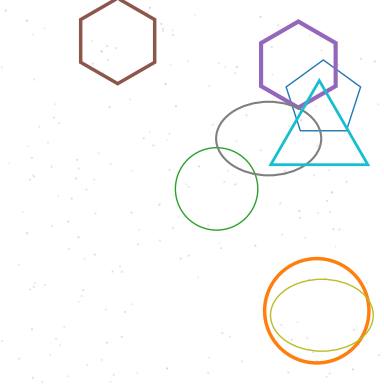[{"shape": "pentagon", "thickness": 1, "radius": 0.51, "center": [0.84, 0.743]}, {"shape": "circle", "thickness": 2.5, "radius": 0.68, "center": [0.823, 0.193]}, {"shape": "circle", "thickness": 1, "radius": 0.54, "center": [0.563, 0.509]}, {"shape": "hexagon", "thickness": 3, "radius": 0.56, "center": [0.775, 0.832]}, {"shape": "hexagon", "thickness": 2.5, "radius": 0.55, "center": [0.306, 0.894]}, {"shape": "oval", "thickness": 1.5, "radius": 0.68, "center": [0.698, 0.64]}, {"shape": "oval", "thickness": 1, "radius": 0.67, "center": [0.836, 0.181]}, {"shape": "triangle", "thickness": 2, "radius": 0.73, "center": [0.829, 0.645]}]